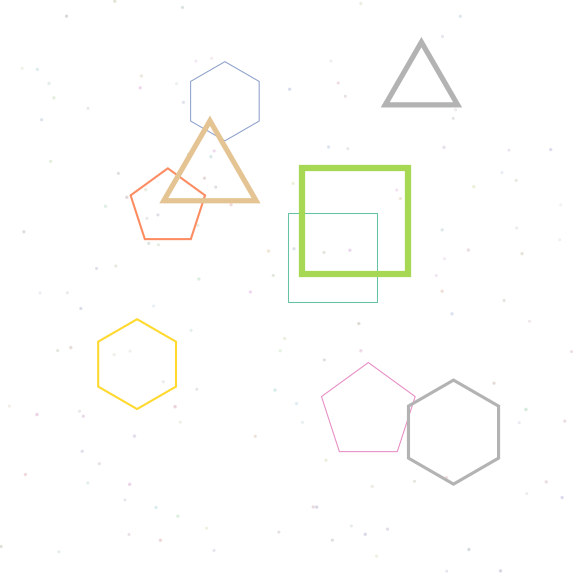[{"shape": "square", "thickness": 0.5, "radius": 0.38, "center": [0.576, 0.554]}, {"shape": "pentagon", "thickness": 1, "radius": 0.34, "center": [0.291, 0.64]}, {"shape": "hexagon", "thickness": 0.5, "radius": 0.34, "center": [0.389, 0.824]}, {"shape": "pentagon", "thickness": 0.5, "radius": 0.43, "center": [0.638, 0.286]}, {"shape": "square", "thickness": 3, "radius": 0.46, "center": [0.615, 0.617]}, {"shape": "hexagon", "thickness": 1, "radius": 0.39, "center": [0.237, 0.369]}, {"shape": "triangle", "thickness": 2.5, "radius": 0.46, "center": [0.364, 0.698]}, {"shape": "hexagon", "thickness": 1.5, "radius": 0.45, "center": [0.785, 0.251]}, {"shape": "triangle", "thickness": 2.5, "radius": 0.36, "center": [0.73, 0.854]}]